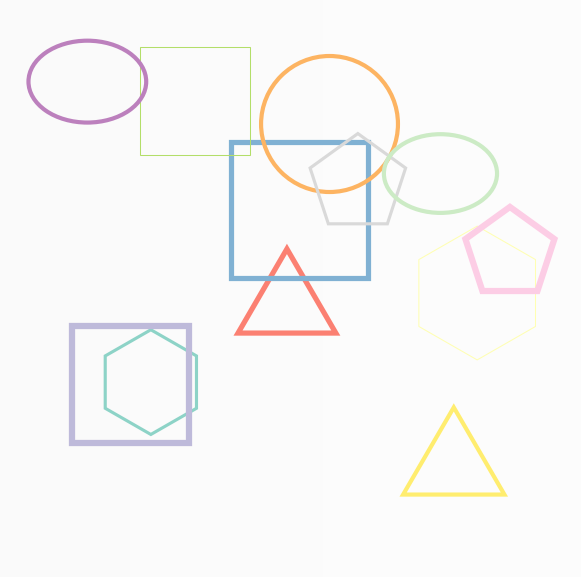[{"shape": "hexagon", "thickness": 1.5, "radius": 0.45, "center": [0.26, 0.337]}, {"shape": "hexagon", "thickness": 0.5, "radius": 0.58, "center": [0.821, 0.492]}, {"shape": "square", "thickness": 3, "radius": 0.51, "center": [0.225, 0.333]}, {"shape": "triangle", "thickness": 2.5, "radius": 0.49, "center": [0.494, 0.471]}, {"shape": "square", "thickness": 2.5, "radius": 0.59, "center": [0.516, 0.636]}, {"shape": "circle", "thickness": 2, "radius": 0.59, "center": [0.567, 0.784]}, {"shape": "square", "thickness": 0.5, "radius": 0.47, "center": [0.336, 0.824]}, {"shape": "pentagon", "thickness": 3, "radius": 0.4, "center": [0.877, 0.56]}, {"shape": "pentagon", "thickness": 1.5, "radius": 0.43, "center": [0.616, 0.681]}, {"shape": "oval", "thickness": 2, "radius": 0.51, "center": [0.15, 0.858]}, {"shape": "oval", "thickness": 2, "radius": 0.49, "center": [0.758, 0.699]}, {"shape": "triangle", "thickness": 2, "radius": 0.5, "center": [0.781, 0.193]}]